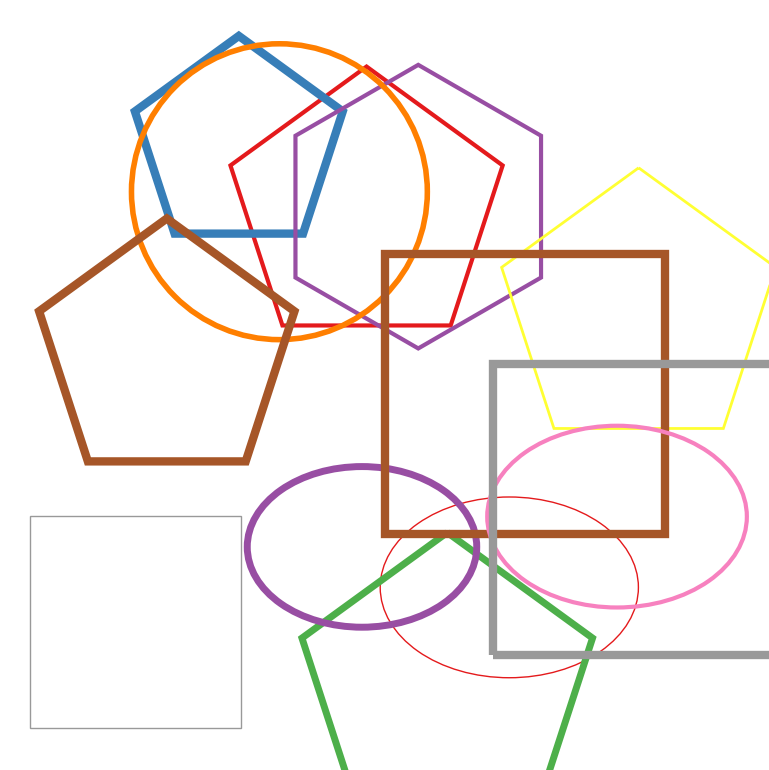[{"shape": "oval", "thickness": 0.5, "radius": 0.84, "center": [0.661, 0.237]}, {"shape": "pentagon", "thickness": 1.5, "radius": 0.93, "center": [0.476, 0.728]}, {"shape": "pentagon", "thickness": 3, "radius": 0.71, "center": [0.31, 0.811]}, {"shape": "pentagon", "thickness": 2.5, "radius": 0.99, "center": [0.581, 0.11]}, {"shape": "hexagon", "thickness": 1.5, "radius": 0.92, "center": [0.543, 0.732]}, {"shape": "oval", "thickness": 2.5, "radius": 0.75, "center": [0.47, 0.29]}, {"shape": "circle", "thickness": 2, "radius": 0.96, "center": [0.363, 0.751]}, {"shape": "pentagon", "thickness": 1, "radius": 0.94, "center": [0.829, 0.595]}, {"shape": "square", "thickness": 3, "radius": 0.91, "center": [0.682, 0.489]}, {"shape": "pentagon", "thickness": 3, "radius": 0.87, "center": [0.217, 0.542]}, {"shape": "oval", "thickness": 1.5, "radius": 0.84, "center": [0.801, 0.329]}, {"shape": "square", "thickness": 3, "radius": 0.95, "center": [0.83, 0.338]}, {"shape": "square", "thickness": 0.5, "radius": 0.69, "center": [0.176, 0.192]}]